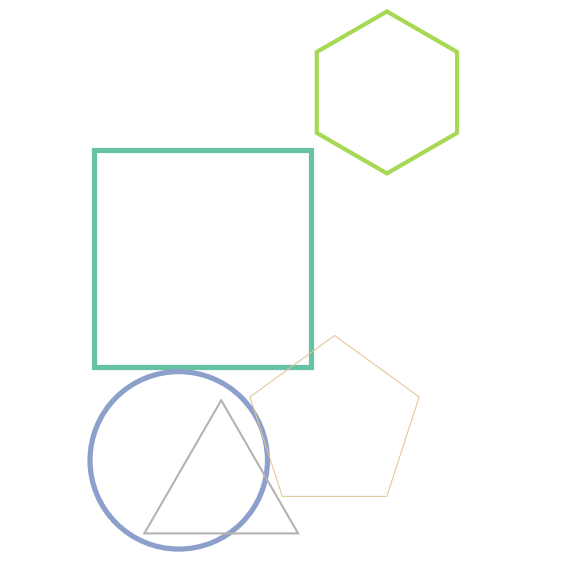[{"shape": "square", "thickness": 2.5, "radius": 0.94, "center": [0.351, 0.552]}, {"shape": "circle", "thickness": 2.5, "radius": 0.77, "center": [0.31, 0.202]}, {"shape": "hexagon", "thickness": 2, "radius": 0.7, "center": [0.67, 0.839]}, {"shape": "pentagon", "thickness": 0.5, "radius": 0.77, "center": [0.579, 0.264]}, {"shape": "triangle", "thickness": 1, "radius": 0.77, "center": [0.383, 0.152]}]